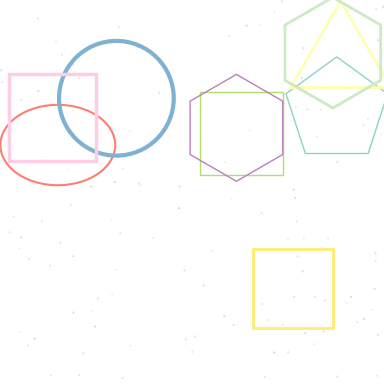[{"shape": "pentagon", "thickness": 1, "radius": 0.69, "center": [0.875, 0.714]}, {"shape": "triangle", "thickness": 2, "radius": 0.75, "center": [0.885, 0.848]}, {"shape": "oval", "thickness": 1.5, "radius": 0.75, "center": [0.15, 0.623]}, {"shape": "circle", "thickness": 3, "radius": 0.74, "center": [0.302, 0.745]}, {"shape": "square", "thickness": 1, "radius": 0.54, "center": [0.627, 0.654]}, {"shape": "square", "thickness": 2.5, "radius": 0.57, "center": [0.136, 0.695]}, {"shape": "hexagon", "thickness": 1, "radius": 0.69, "center": [0.614, 0.668]}, {"shape": "hexagon", "thickness": 2, "radius": 0.72, "center": [0.864, 0.863]}, {"shape": "square", "thickness": 2, "radius": 0.51, "center": [0.761, 0.251]}]